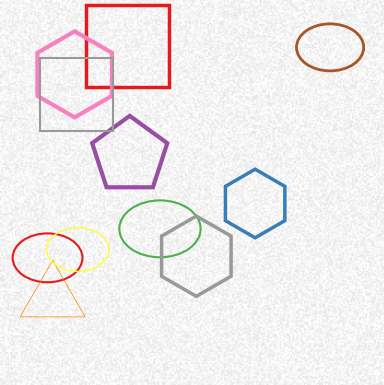[{"shape": "oval", "thickness": 1.5, "radius": 0.45, "center": [0.124, 0.33]}, {"shape": "square", "thickness": 2.5, "radius": 0.53, "center": [0.331, 0.881]}, {"shape": "hexagon", "thickness": 2.5, "radius": 0.45, "center": [0.663, 0.471]}, {"shape": "oval", "thickness": 1.5, "radius": 0.53, "center": [0.416, 0.406]}, {"shape": "pentagon", "thickness": 3, "radius": 0.51, "center": [0.337, 0.596]}, {"shape": "triangle", "thickness": 0.5, "radius": 0.49, "center": [0.137, 0.226]}, {"shape": "oval", "thickness": 1, "radius": 0.41, "center": [0.202, 0.352]}, {"shape": "oval", "thickness": 2, "radius": 0.44, "center": [0.857, 0.877]}, {"shape": "hexagon", "thickness": 3, "radius": 0.56, "center": [0.194, 0.807]}, {"shape": "square", "thickness": 1.5, "radius": 0.47, "center": [0.199, 0.754]}, {"shape": "hexagon", "thickness": 2.5, "radius": 0.52, "center": [0.51, 0.335]}]